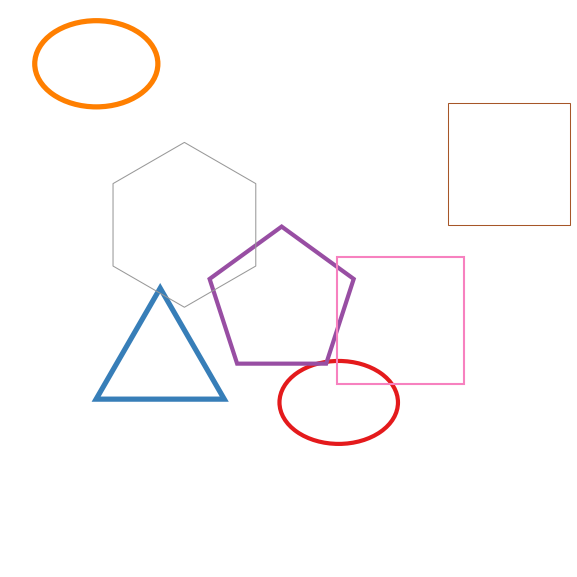[{"shape": "oval", "thickness": 2, "radius": 0.51, "center": [0.587, 0.302]}, {"shape": "triangle", "thickness": 2.5, "radius": 0.64, "center": [0.277, 0.372]}, {"shape": "pentagon", "thickness": 2, "radius": 0.66, "center": [0.488, 0.476]}, {"shape": "oval", "thickness": 2.5, "radius": 0.53, "center": [0.167, 0.889]}, {"shape": "square", "thickness": 0.5, "radius": 0.53, "center": [0.881, 0.716]}, {"shape": "square", "thickness": 1, "radius": 0.55, "center": [0.694, 0.444]}, {"shape": "hexagon", "thickness": 0.5, "radius": 0.71, "center": [0.319, 0.61]}]